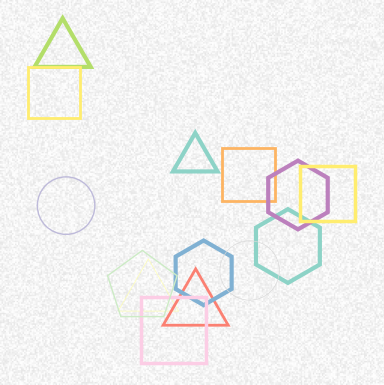[{"shape": "hexagon", "thickness": 3, "radius": 0.48, "center": [0.748, 0.361]}, {"shape": "triangle", "thickness": 3, "radius": 0.33, "center": [0.507, 0.588]}, {"shape": "triangle", "thickness": 0.5, "radius": 0.45, "center": [0.385, 0.237]}, {"shape": "circle", "thickness": 1, "radius": 0.37, "center": [0.172, 0.466]}, {"shape": "triangle", "thickness": 2, "radius": 0.49, "center": [0.508, 0.204]}, {"shape": "hexagon", "thickness": 3, "radius": 0.42, "center": [0.529, 0.291]}, {"shape": "square", "thickness": 2, "radius": 0.34, "center": [0.645, 0.547]}, {"shape": "triangle", "thickness": 3, "radius": 0.42, "center": [0.163, 0.868]}, {"shape": "square", "thickness": 2.5, "radius": 0.43, "center": [0.45, 0.143]}, {"shape": "circle", "thickness": 0.5, "radius": 0.39, "center": [0.648, 0.297]}, {"shape": "hexagon", "thickness": 3, "radius": 0.45, "center": [0.774, 0.493]}, {"shape": "pentagon", "thickness": 1, "radius": 0.48, "center": [0.37, 0.255]}, {"shape": "square", "thickness": 2, "radius": 0.34, "center": [0.141, 0.76]}, {"shape": "square", "thickness": 2.5, "radius": 0.36, "center": [0.85, 0.498]}]